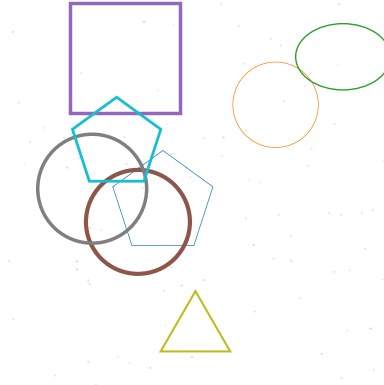[{"shape": "pentagon", "thickness": 0.5, "radius": 0.68, "center": [0.423, 0.473]}, {"shape": "circle", "thickness": 0.5, "radius": 0.56, "center": [0.716, 0.728]}, {"shape": "oval", "thickness": 1, "radius": 0.61, "center": [0.891, 0.852]}, {"shape": "square", "thickness": 2.5, "radius": 0.72, "center": [0.325, 0.849]}, {"shape": "circle", "thickness": 3, "radius": 0.68, "center": [0.358, 0.424]}, {"shape": "circle", "thickness": 2.5, "radius": 0.71, "center": [0.239, 0.51]}, {"shape": "triangle", "thickness": 1.5, "radius": 0.52, "center": [0.508, 0.139]}, {"shape": "pentagon", "thickness": 2, "radius": 0.6, "center": [0.303, 0.627]}]